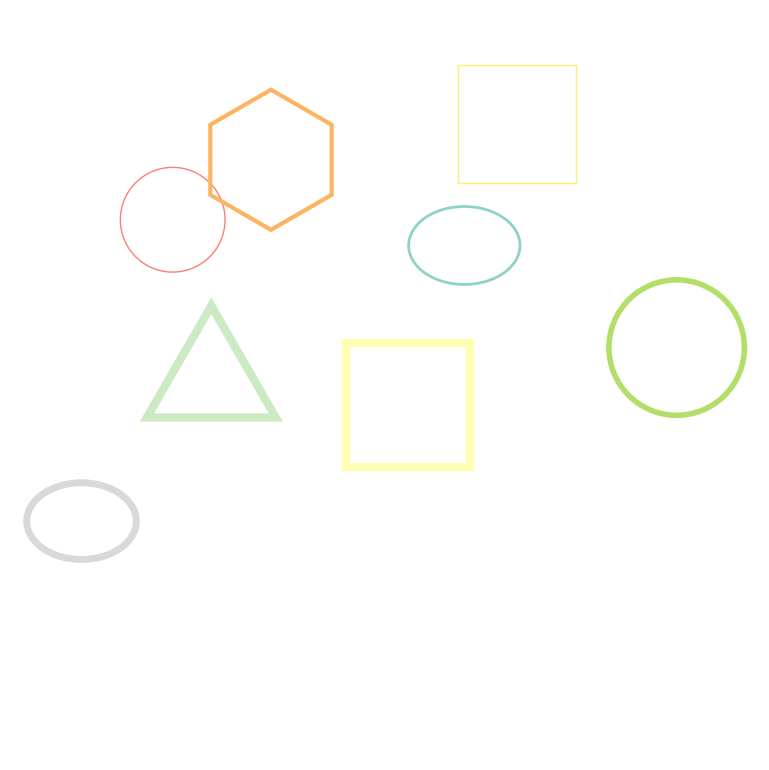[{"shape": "oval", "thickness": 1, "radius": 0.36, "center": [0.603, 0.681]}, {"shape": "square", "thickness": 3, "radius": 0.4, "center": [0.53, 0.474]}, {"shape": "circle", "thickness": 0.5, "radius": 0.34, "center": [0.224, 0.715]}, {"shape": "hexagon", "thickness": 1.5, "radius": 0.46, "center": [0.352, 0.792]}, {"shape": "circle", "thickness": 2, "radius": 0.44, "center": [0.879, 0.549]}, {"shape": "oval", "thickness": 2.5, "radius": 0.36, "center": [0.106, 0.323]}, {"shape": "triangle", "thickness": 3, "radius": 0.48, "center": [0.274, 0.506]}, {"shape": "square", "thickness": 0.5, "radius": 0.38, "center": [0.671, 0.839]}]